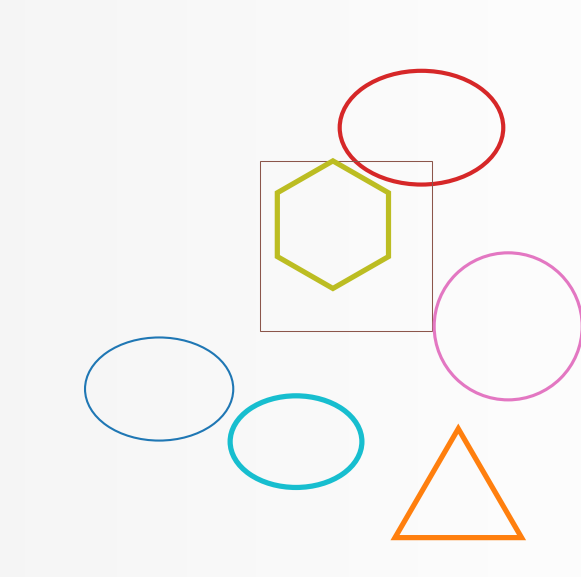[{"shape": "oval", "thickness": 1, "radius": 0.64, "center": [0.274, 0.326]}, {"shape": "triangle", "thickness": 2.5, "radius": 0.63, "center": [0.788, 0.131]}, {"shape": "oval", "thickness": 2, "radius": 0.7, "center": [0.725, 0.778]}, {"shape": "square", "thickness": 0.5, "radius": 0.74, "center": [0.595, 0.573]}, {"shape": "circle", "thickness": 1.5, "radius": 0.64, "center": [0.874, 0.434]}, {"shape": "hexagon", "thickness": 2.5, "radius": 0.55, "center": [0.573, 0.61]}, {"shape": "oval", "thickness": 2.5, "radius": 0.57, "center": [0.509, 0.234]}]